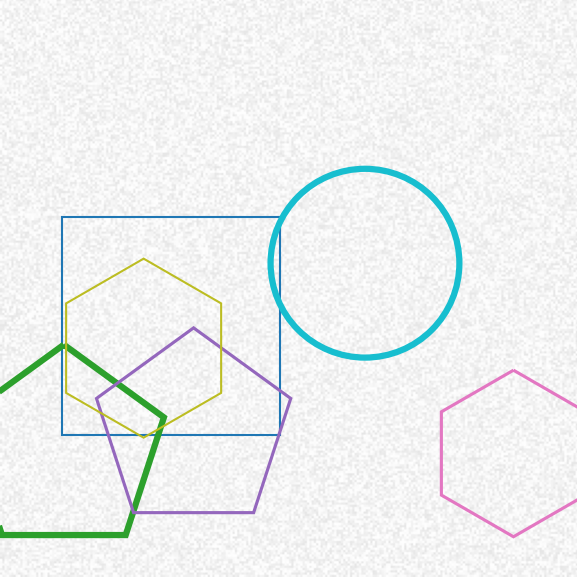[{"shape": "square", "thickness": 1, "radius": 0.94, "center": [0.296, 0.435]}, {"shape": "pentagon", "thickness": 3, "radius": 0.91, "center": [0.111, 0.22]}, {"shape": "pentagon", "thickness": 1.5, "radius": 0.88, "center": [0.335, 0.255]}, {"shape": "hexagon", "thickness": 1.5, "radius": 0.72, "center": [0.889, 0.214]}, {"shape": "hexagon", "thickness": 1, "radius": 0.77, "center": [0.249, 0.396]}, {"shape": "circle", "thickness": 3, "radius": 0.82, "center": [0.632, 0.543]}]